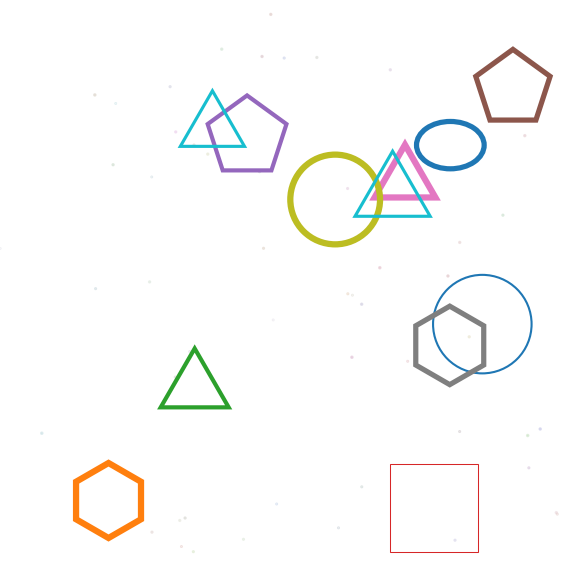[{"shape": "circle", "thickness": 1, "radius": 0.43, "center": [0.835, 0.438]}, {"shape": "oval", "thickness": 2.5, "radius": 0.29, "center": [0.78, 0.748]}, {"shape": "hexagon", "thickness": 3, "radius": 0.32, "center": [0.188, 0.132]}, {"shape": "triangle", "thickness": 2, "radius": 0.34, "center": [0.337, 0.328]}, {"shape": "square", "thickness": 0.5, "radius": 0.38, "center": [0.751, 0.12]}, {"shape": "pentagon", "thickness": 2, "radius": 0.36, "center": [0.428, 0.762]}, {"shape": "pentagon", "thickness": 2.5, "radius": 0.34, "center": [0.888, 0.846]}, {"shape": "triangle", "thickness": 3, "radius": 0.3, "center": [0.701, 0.688]}, {"shape": "hexagon", "thickness": 2.5, "radius": 0.34, "center": [0.779, 0.401]}, {"shape": "circle", "thickness": 3, "radius": 0.39, "center": [0.58, 0.654]}, {"shape": "triangle", "thickness": 1.5, "radius": 0.32, "center": [0.368, 0.778]}, {"shape": "triangle", "thickness": 1.5, "radius": 0.38, "center": [0.68, 0.662]}]